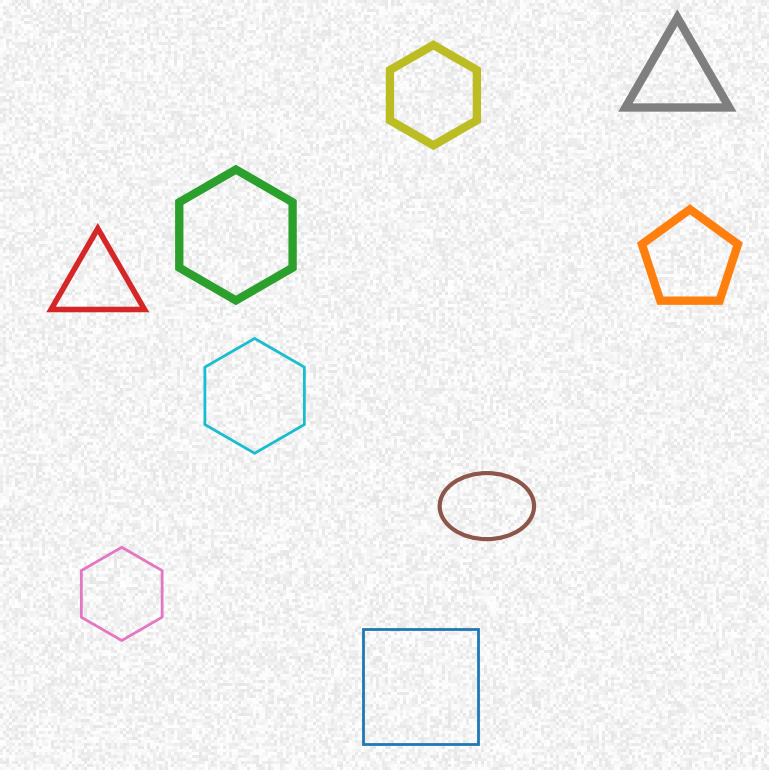[{"shape": "square", "thickness": 1, "radius": 0.37, "center": [0.546, 0.108]}, {"shape": "pentagon", "thickness": 3, "radius": 0.33, "center": [0.896, 0.663]}, {"shape": "hexagon", "thickness": 3, "radius": 0.42, "center": [0.306, 0.695]}, {"shape": "triangle", "thickness": 2, "radius": 0.35, "center": [0.127, 0.633]}, {"shape": "oval", "thickness": 1.5, "radius": 0.31, "center": [0.632, 0.343]}, {"shape": "hexagon", "thickness": 1, "radius": 0.3, "center": [0.158, 0.229]}, {"shape": "triangle", "thickness": 3, "radius": 0.39, "center": [0.88, 0.899]}, {"shape": "hexagon", "thickness": 3, "radius": 0.33, "center": [0.563, 0.876]}, {"shape": "hexagon", "thickness": 1, "radius": 0.37, "center": [0.331, 0.486]}]